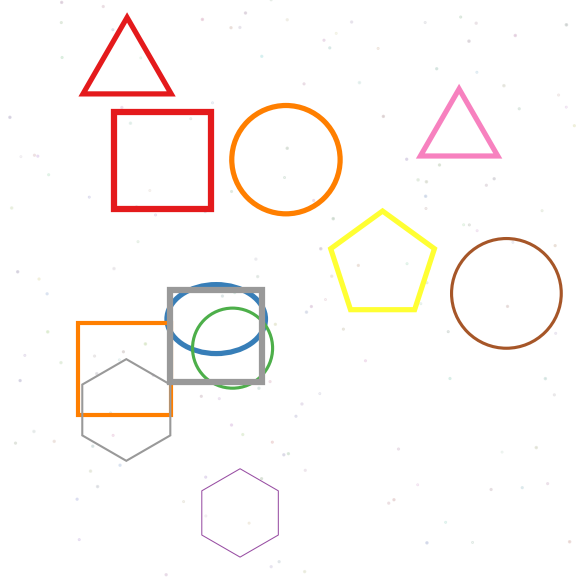[{"shape": "square", "thickness": 3, "radius": 0.42, "center": [0.282, 0.721]}, {"shape": "triangle", "thickness": 2.5, "radius": 0.44, "center": [0.22, 0.881]}, {"shape": "oval", "thickness": 2.5, "radius": 0.43, "center": [0.374, 0.447]}, {"shape": "circle", "thickness": 1.5, "radius": 0.35, "center": [0.403, 0.396]}, {"shape": "hexagon", "thickness": 0.5, "radius": 0.38, "center": [0.416, 0.111]}, {"shape": "square", "thickness": 2, "radius": 0.4, "center": [0.216, 0.36]}, {"shape": "circle", "thickness": 2.5, "radius": 0.47, "center": [0.495, 0.723]}, {"shape": "pentagon", "thickness": 2.5, "radius": 0.47, "center": [0.662, 0.539]}, {"shape": "circle", "thickness": 1.5, "radius": 0.47, "center": [0.877, 0.491]}, {"shape": "triangle", "thickness": 2.5, "radius": 0.39, "center": [0.795, 0.768]}, {"shape": "hexagon", "thickness": 1, "radius": 0.44, "center": [0.219, 0.289]}, {"shape": "square", "thickness": 3, "radius": 0.4, "center": [0.374, 0.417]}]